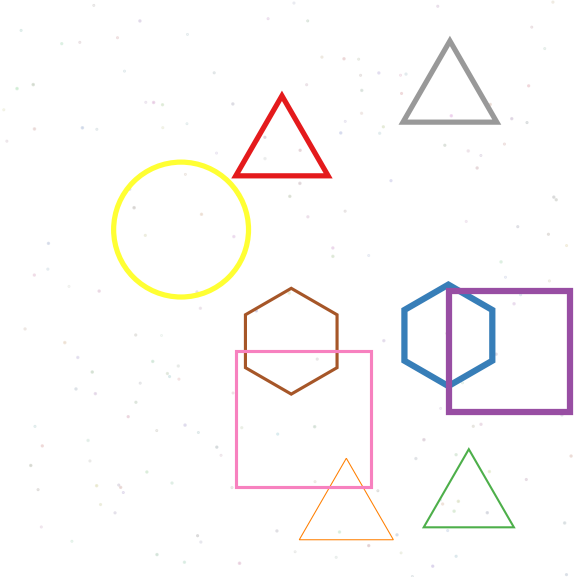[{"shape": "triangle", "thickness": 2.5, "radius": 0.46, "center": [0.488, 0.741]}, {"shape": "hexagon", "thickness": 3, "radius": 0.44, "center": [0.776, 0.418]}, {"shape": "triangle", "thickness": 1, "radius": 0.45, "center": [0.812, 0.131]}, {"shape": "square", "thickness": 3, "radius": 0.52, "center": [0.883, 0.39]}, {"shape": "triangle", "thickness": 0.5, "radius": 0.47, "center": [0.6, 0.112]}, {"shape": "circle", "thickness": 2.5, "radius": 0.58, "center": [0.314, 0.602]}, {"shape": "hexagon", "thickness": 1.5, "radius": 0.46, "center": [0.504, 0.408]}, {"shape": "square", "thickness": 1.5, "radius": 0.59, "center": [0.526, 0.274]}, {"shape": "triangle", "thickness": 2.5, "radius": 0.47, "center": [0.779, 0.834]}]